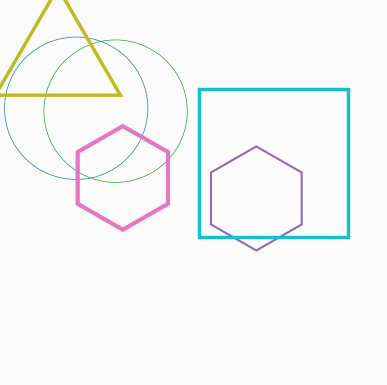[{"shape": "circle", "thickness": 0.5, "radius": 0.92, "center": [0.197, 0.719]}, {"shape": "circle", "thickness": 0.5, "radius": 0.93, "center": [0.298, 0.711]}, {"shape": "hexagon", "thickness": 1.5, "radius": 0.68, "center": [0.661, 0.485]}, {"shape": "hexagon", "thickness": 3, "radius": 0.67, "center": [0.317, 0.538]}, {"shape": "triangle", "thickness": 2.5, "radius": 0.93, "center": [0.149, 0.846]}, {"shape": "square", "thickness": 2.5, "radius": 0.96, "center": [0.705, 0.578]}]